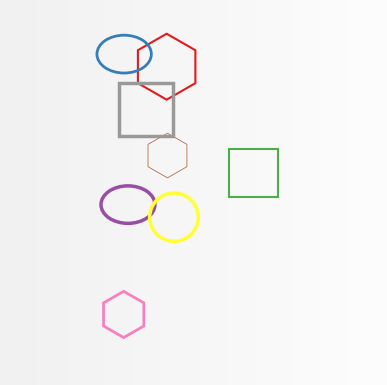[{"shape": "hexagon", "thickness": 1.5, "radius": 0.43, "center": [0.43, 0.827]}, {"shape": "oval", "thickness": 2, "radius": 0.35, "center": [0.32, 0.859]}, {"shape": "square", "thickness": 1.5, "radius": 0.32, "center": [0.654, 0.55]}, {"shape": "oval", "thickness": 2.5, "radius": 0.35, "center": [0.33, 0.469]}, {"shape": "circle", "thickness": 2.5, "radius": 0.31, "center": [0.449, 0.436]}, {"shape": "hexagon", "thickness": 0.5, "radius": 0.29, "center": [0.432, 0.596]}, {"shape": "hexagon", "thickness": 2, "radius": 0.3, "center": [0.319, 0.183]}, {"shape": "square", "thickness": 2.5, "radius": 0.35, "center": [0.376, 0.716]}]